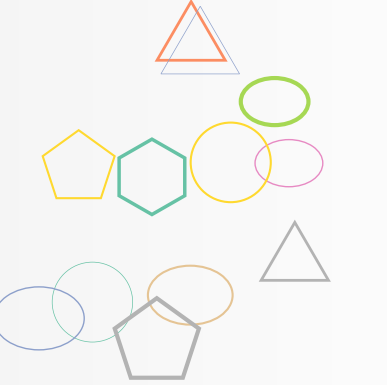[{"shape": "circle", "thickness": 0.5, "radius": 0.52, "center": [0.239, 0.215]}, {"shape": "hexagon", "thickness": 2.5, "radius": 0.49, "center": [0.392, 0.541]}, {"shape": "triangle", "thickness": 2, "radius": 0.51, "center": [0.493, 0.894]}, {"shape": "oval", "thickness": 1, "radius": 0.58, "center": [0.101, 0.173]}, {"shape": "triangle", "thickness": 0.5, "radius": 0.59, "center": [0.517, 0.867]}, {"shape": "oval", "thickness": 1, "radius": 0.44, "center": [0.746, 0.576]}, {"shape": "oval", "thickness": 3, "radius": 0.44, "center": [0.709, 0.736]}, {"shape": "pentagon", "thickness": 1.5, "radius": 0.49, "center": [0.203, 0.564]}, {"shape": "circle", "thickness": 1.5, "radius": 0.52, "center": [0.595, 0.578]}, {"shape": "oval", "thickness": 1.5, "radius": 0.55, "center": [0.491, 0.233]}, {"shape": "pentagon", "thickness": 3, "radius": 0.57, "center": [0.405, 0.111]}, {"shape": "triangle", "thickness": 2, "radius": 0.5, "center": [0.761, 0.322]}]